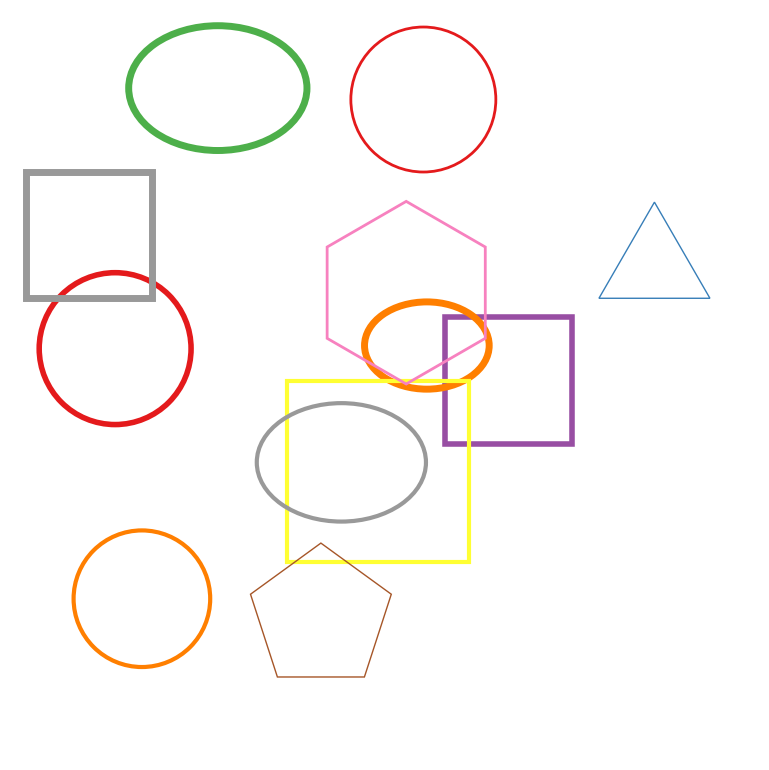[{"shape": "circle", "thickness": 2, "radius": 0.49, "center": [0.15, 0.547]}, {"shape": "circle", "thickness": 1, "radius": 0.47, "center": [0.55, 0.871]}, {"shape": "triangle", "thickness": 0.5, "radius": 0.42, "center": [0.85, 0.654]}, {"shape": "oval", "thickness": 2.5, "radius": 0.58, "center": [0.283, 0.886]}, {"shape": "square", "thickness": 2, "radius": 0.41, "center": [0.661, 0.506]}, {"shape": "oval", "thickness": 2.5, "radius": 0.4, "center": [0.554, 0.551]}, {"shape": "circle", "thickness": 1.5, "radius": 0.44, "center": [0.184, 0.222]}, {"shape": "square", "thickness": 1.5, "radius": 0.59, "center": [0.49, 0.388]}, {"shape": "pentagon", "thickness": 0.5, "radius": 0.48, "center": [0.417, 0.199]}, {"shape": "hexagon", "thickness": 1, "radius": 0.59, "center": [0.528, 0.62]}, {"shape": "square", "thickness": 2.5, "radius": 0.41, "center": [0.115, 0.695]}, {"shape": "oval", "thickness": 1.5, "radius": 0.55, "center": [0.443, 0.4]}]